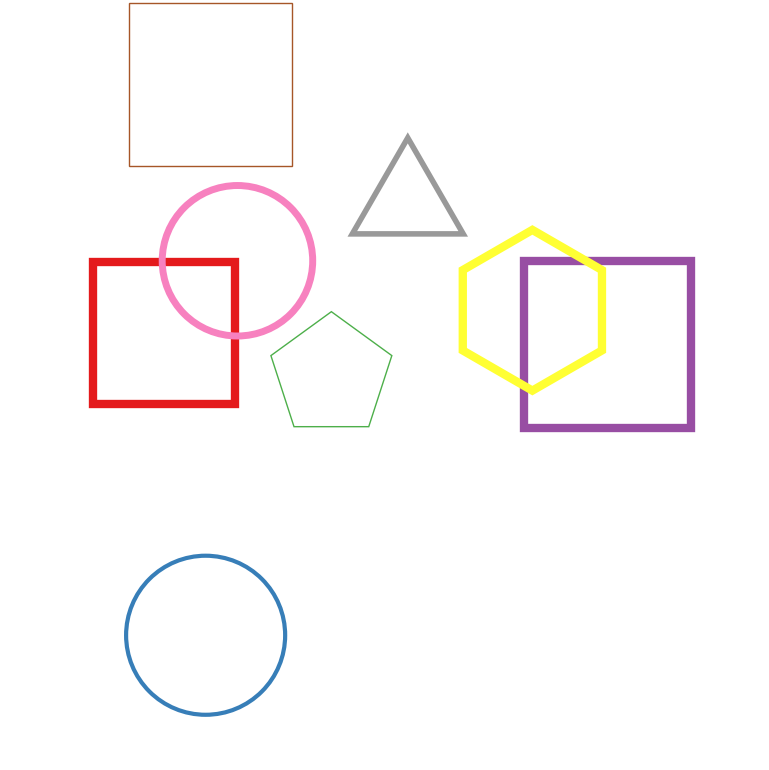[{"shape": "square", "thickness": 3, "radius": 0.46, "center": [0.213, 0.568]}, {"shape": "circle", "thickness": 1.5, "radius": 0.52, "center": [0.267, 0.175]}, {"shape": "pentagon", "thickness": 0.5, "radius": 0.41, "center": [0.43, 0.513]}, {"shape": "square", "thickness": 3, "radius": 0.54, "center": [0.789, 0.552]}, {"shape": "hexagon", "thickness": 3, "radius": 0.52, "center": [0.691, 0.597]}, {"shape": "square", "thickness": 0.5, "radius": 0.53, "center": [0.273, 0.89]}, {"shape": "circle", "thickness": 2.5, "radius": 0.49, "center": [0.308, 0.661]}, {"shape": "triangle", "thickness": 2, "radius": 0.42, "center": [0.53, 0.738]}]